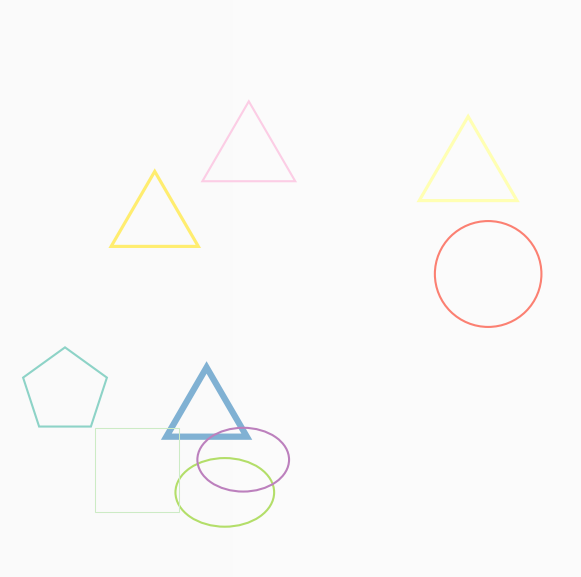[{"shape": "pentagon", "thickness": 1, "radius": 0.38, "center": [0.112, 0.322]}, {"shape": "triangle", "thickness": 1.5, "radius": 0.49, "center": [0.805, 0.7]}, {"shape": "circle", "thickness": 1, "radius": 0.46, "center": [0.84, 0.525]}, {"shape": "triangle", "thickness": 3, "radius": 0.4, "center": [0.355, 0.283]}, {"shape": "oval", "thickness": 1, "radius": 0.42, "center": [0.387, 0.147]}, {"shape": "triangle", "thickness": 1, "radius": 0.46, "center": [0.428, 0.731]}, {"shape": "oval", "thickness": 1, "radius": 0.39, "center": [0.418, 0.203]}, {"shape": "square", "thickness": 0.5, "radius": 0.36, "center": [0.236, 0.185]}, {"shape": "triangle", "thickness": 1.5, "radius": 0.43, "center": [0.266, 0.616]}]